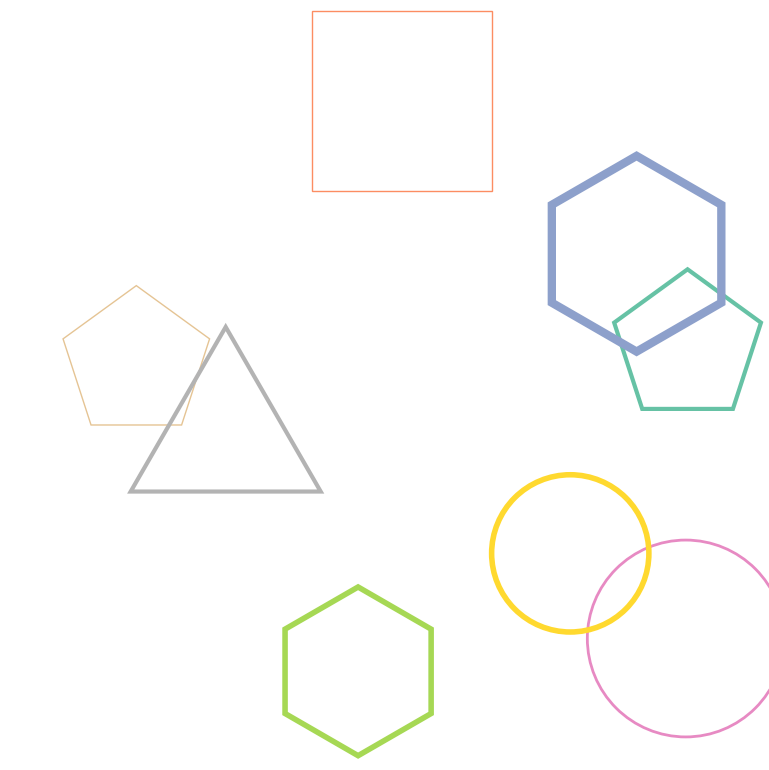[{"shape": "pentagon", "thickness": 1.5, "radius": 0.5, "center": [0.893, 0.55]}, {"shape": "square", "thickness": 0.5, "radius": 0.58, "center": [0.522, 0.869]}, {"shape": "hexagon", "thickness": 3, "radius": 0.64, "center": [0.827, 0.67]}, {"shape": "circle", "thickness": 1, "radius": 0.64, "center": [0.891, 0.171]}, {"shape": "hexagon", "thickness": 2, "radius": 0.55, "center": [0.465, 0.128]}, {"shape": "circle", "thickness": 2, "radius": 0.51, "center": [0.741, 0.281]}, {"shape": "pentagon", "thickness": 0.5, "radius": 0.5, "center": [0.177, 0.529]}, {"shape": "triangle", "thickness": 1.5, "radius": 0.71, "center": [0.293, 0.433]}]